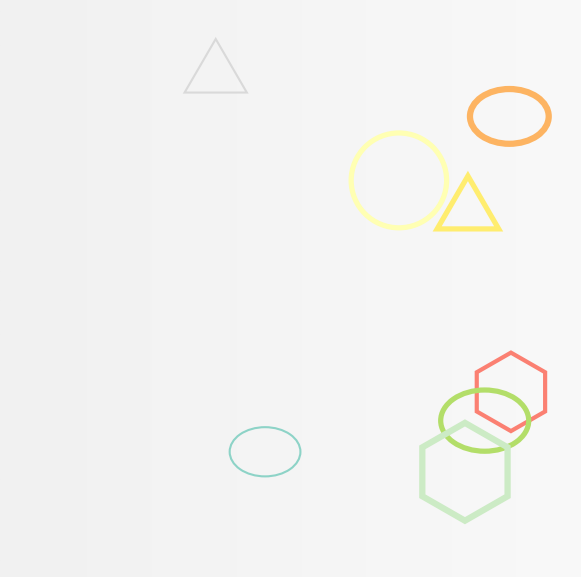[{"shape": "oval", "thickness": 1, "radius": 0.3, "center": [0.456, 0.217]}, {"shape": "circle", "thickness": 2.5, "radius": 0.41, "center": [0.686, 0.687]}, {"shape": "hexagon", "thickness": 2, "radius": 0.34, "center": [0.879, 0.321]}, {"shape": "oval", "thickness": 3, "radius": 0.34, "center": [0.876, 0.798]}, {"shape": "oval", "thickness": 2.5, "radius": 0.38, "center": [0.834, 0.271]}, {"shape": "triangle", "thickness": 1, "radius": 0.31, "center": [0.371, 0.87]}, {"shape": "hexagon", "thickness": 3, "radius": 0.42, "center": [0.8, 0.182]}, {"shape": "triangle", "thickness": 2.5, "radius": 0.31, "center": [0.805, 0.633]}]